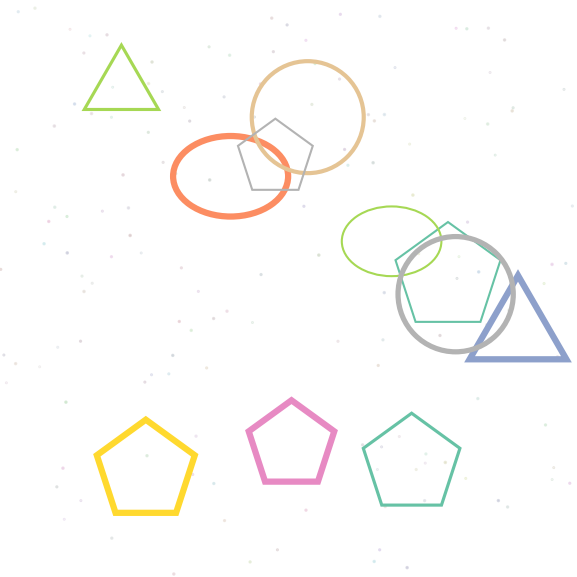[{"shape": "pentagon", "thickness": 1, "radius": 0.48, "center": [0.776, 0.519]}, {"shape": "pentagon", "thickness": 1.5, "radius": 0.44, "center": [0.713, 0.196]}, {"shape": "oval", "thickness": 3, "radius": 0.5, "center": [0.399, 0.694]}, {"shape": "triangle", "thickness": 3, "radius": 0.48, "center": [0.897, 0.425]}, {"shape": "pentagon", "thickness": 3, "radius": 0.39, "center": [0.505, 0.228]}, {"shape": "triangle", "thickness": 1.5, "radius": 0.37, "center": [0.21, 0.847]}, {"shape": "oval", "thickness": 1, "radius": 0.43, "center": [0.678, 0.581]}, {"shape": "pentagon", "thickness": 3, "radius": 0.45, "center": [0.252, 0.183]}, {"shape": "circle", "thickness": 2, "radius": 0.48, "center": [0.533, 0.796]}, {"shape": "circle", "thickness": 2.5, "radius": 0.5, "center": [0.789, 0.49]}, {"shape": "pentagon", "thickness": 1, "radius": 0.34, "center": [0.477, 0.726]}]